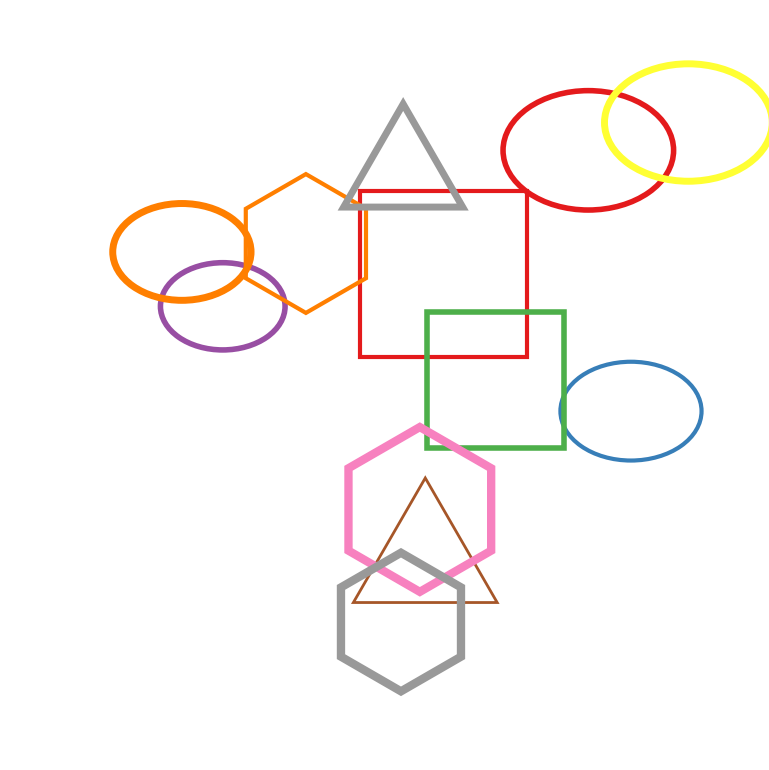[{"shape": "oval", "thickness": 2, "radius": 0.55, "center": [0.764, 0.805]}, {"shape": "square", "thickness": 1.5, "radius": 0.54, "center": [0.576, 0.644]}, {"shape": "oval", "thickness": 1.5, "radius": 0.46, "center": [0.819, 0.466]}, {"shape": "square", "thickness": 2, "radius": 0.44, "center": [0.643, 0.507]}, {"shape": "oval", "thickness": 2, "radius": 0.4, "center": [0.289, 0.602]}, {"shape": "oval", "thickness": 2.5, "radius": 0.45, "center": [0.236, 0.673]}, {"shape": "hexagon", "thickness": 1.5, "radius": 0.45, "center": [0.397, 0.684]}, {"shape": "oval", "thickness": 2.5, "radius": 0.54, "center": [0.894, 0.841]}, {"shape": "triangle", "thickness": 1, "radius": 0.54, "center": [0.552, 0.271]}, {"shape": "hexagon", "thickness": 3, "radius": 0.53, "center": [0.545, 0.338]}, {"shape": "triangle", "thickness": 2.5, "radius": 0.45, "center": [0.524, 0.776]}, {"shape": "hexagon", "thickness": 3, "radius": 0.45, "center": [0.521, 0.192]}]